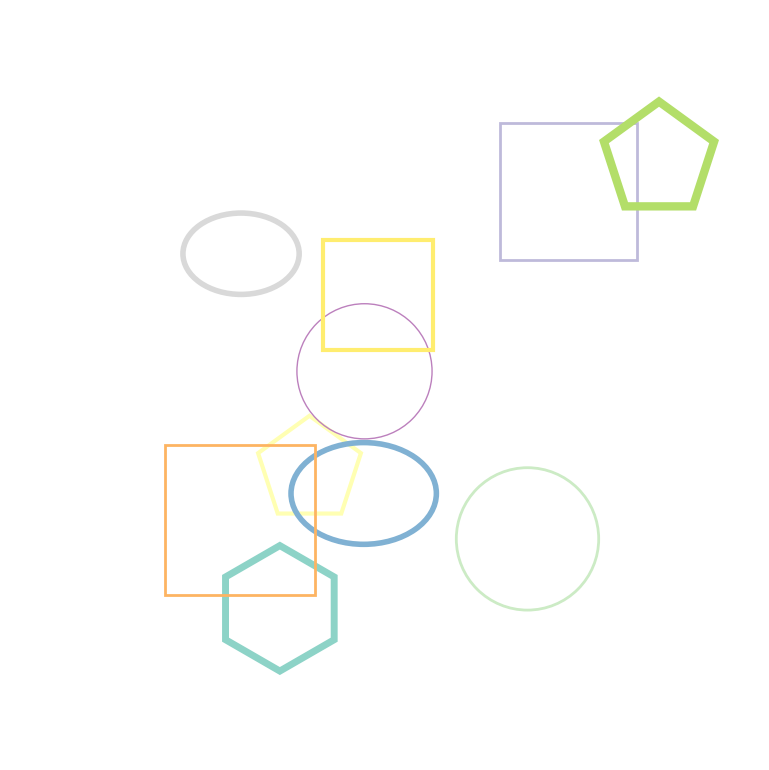[{"shape": "hexagon", "thickness": 2.5, "radius": 0.41, "center": [0.363, 0.21]}, {"shape": "pentagon", "thickness": 1.5, "radius": 0.35, "center": [0.402, 0.39]}, {"shape": "square", "thickness": 1, "radius": 0.44, "center": [0.738, 0.751]}, {"shape": "oval", "thickness": 2, "radius": 0.47, "center": [0.472, 0.359]}, {"shape": "square", "thickness": 1, "radius": 0.49, "center": [0.312, 0.325]}, {"shape": "pentagon", "thickness": 3, "radius": 0.38, "center": [0.856, 0.793]}, {"shape": "oval", "thickness": 2, "radius": 0.38, "center": [0.313, 0.67]}, {"shape": "circle", "thickness": 0.5, "radius": 0.44, "center": [0.473, 0.518]}, {"shape": "circle", "thickness": 1, "radius": 0.46, "center": [0.685, 0.3]}, {"shape": "square", "thickness": 1.5, "radius": 0.36, "center": [0.491, 0.617]}]